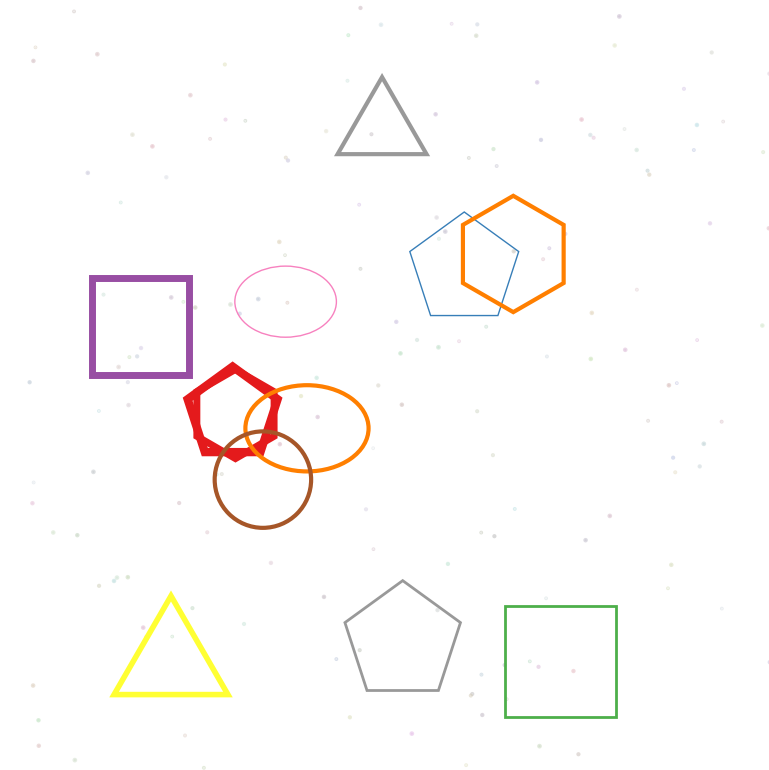[{"shape": "hexagon", "thickness": 2.5, "radius": 0.29, "center": [0.306, 0.462]}, {"shape": "pentagon", "thickness": 3, "radius": 0.31, "center": [0.302, 0.463]}, {"shape": "pentagon", "thickness": 0.5, "radius": 0.37, "center": [0.603, 0.65]}, {"shape": "square", "thickness": 1, "radius": 0.36, "center": [0.728, 0.141]}, {"shape": "square", "thickness": 2.5, "radius": 0.32, "center": [0.183, 0.576]}, {"shape": "hexagon", "thickness": 1.5, "radius": 0.38, "center": [0.667, 0.67]}, {"shape": "oval", "thickness": 1.5, "radius": 0.4, "center": [0.399, 0.444]}, {"shape": "triangle", "thickness": 2, "radius": 0.43, "center": [0.222, 0.141]}, {"shape": "circle", "thickness": 1.5, "radius": 0.31, "center": [0.341, 0.377]}, {"shape": "oval", "thickness": 0.5, "radius": 0.33, "center": [0.371, 0.608]}, {"shape": "triangle", "thickness": 1.5, "radius": 0.33, "center": [0.496, 0.833]}, {"shape": "pentagon", "thickness": 1, "radius": 0.39, "center": [0.523, 0.167]}]